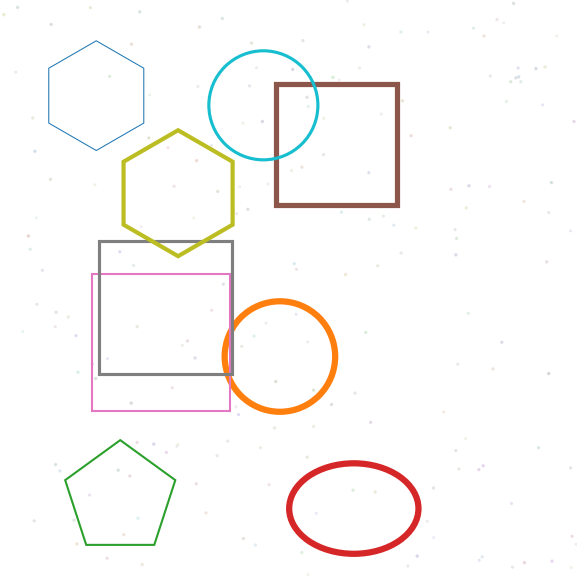[{"shape": "hexagon", "thickness": 0.5, "radius": 0.48, "center": [0.167, 0.833]}, {"shape": "circle", "thickness": 3, "radius": 0.48, "center": [0.485, 0.382]}, {"shape": "pentagon", "thickness": 1, "radius": 0.5, "center": [0.208, 0.137]}, {"shape": "oval", "thickness": 3, "radius": 0.56, "center": [0.613, 0.119]}, {"shape": "square", "thickness": 2.5, "radius": 0.52, "center": [0.583, 0.75]}, {"shape": "square", "thickness": 1, "radius": 0.6, "center": [0.279, 0.406]}, {"shape": "square", "thickness": 1.5, "radius": 0.58, "center": [0.287, 0.467]}, {"shape": "hexagon", "thickness": 2, "radius": 0.55, "center": [0.308, 0.665]}, {"shape": "circle", "thickness": 1.5, "radius": 0.47, "center": [0.456, 0.817]}]